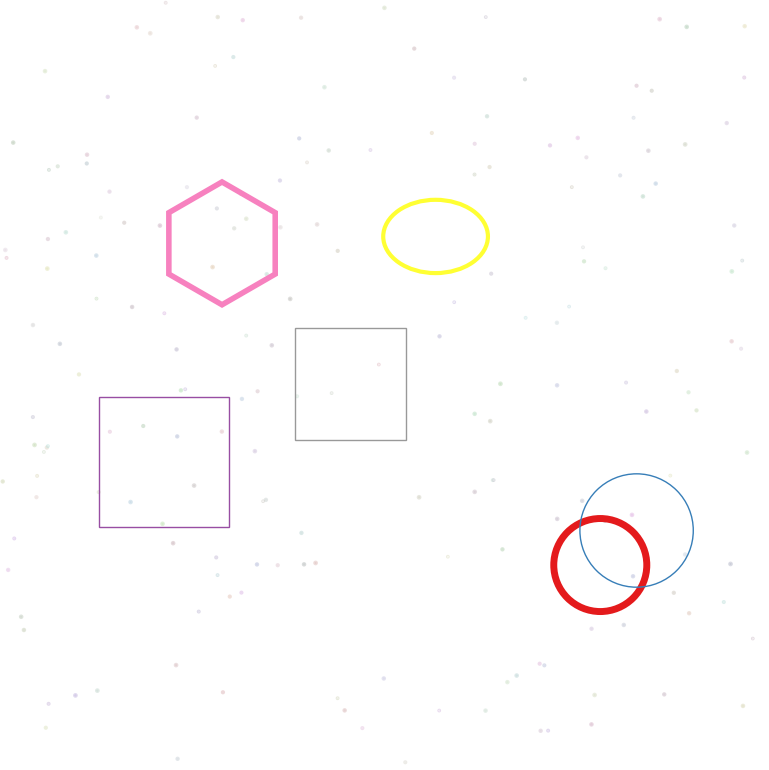[{"shape": "circle", "thickness": 2.5, "radius": 0.3, "center": [0.78, 0.266]}, {"shape": "circle", "thickness": 0.5, "radius": 0.37, "center": [0.827, 0.311]}, {"shape": "square", "thickness": 0.5, "radius": 0.42, "center": [0.213, 0.4]}, {"shape": "oval", "thickness": 1.5, "radius": 0.34, "center": [0.566, 0.693]}, {"shape": "hexagon", "thickness": 2, "radius": 0.4, "center": [0.288, 0.684]}, {"shape": "square", "thickness": 0.5, "radius": 0.36, "center": [0.455, 0.501]}]